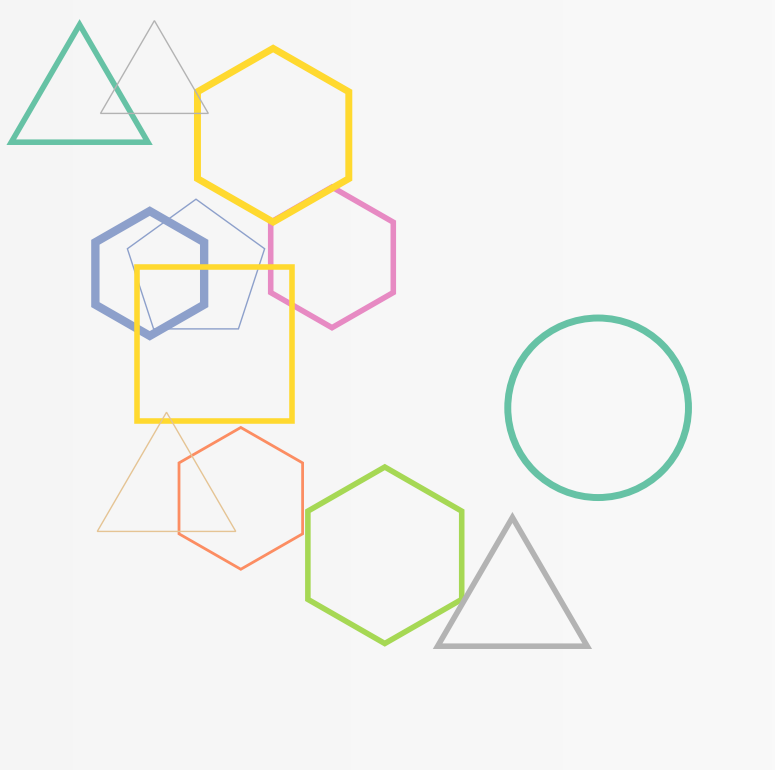[{"shape": "triangle", "thickness": 2, "radius": 0.51, "center": [0.103, 0.866]}, {"shape": "circle", "thickness": 2.5, "radius": 0.58, "center": [0.772, 0.47]}, {"shape": "hexagon", "thickness": 1, "radius": 0.46, "center": [0.311, 0.353]}, {"shape": "hexagon", "thickness": 3, "radius": 0.41, "center": [0.193, 0.645]}, {"shape": "pentagon", "thickness": 0.5, "radius": 0.47, "center": [0.253, 0.648]}, {"shape": "hexagon", "thickness": 2, "radius": 0.46, "center": [0.428, 0.666]}, {"shape": "hexagon", "thickness": 2, "radius": 0.57, "center": [0.497, 0.279]}, {"shape": "square", "thickness": 2, "radius": 0.5, "center": [0.276, 0.554]}, {"shape": "hexagon", "thickness": 2.5, "radius": 0.56, "center": [0.352, 0.824]}, {"shape": "triangle", "thickness": 0.5, "radius": 0.52, "center": [0.215, 0.361]}, {"shape": "triangle", "thickness": 2, "radius": 0.56, "center": [0.661, 0.217]}, {"shape": "triangle", "thickness": 0.5, "radius": 0.4, "center": [0.199, 0.893]}]